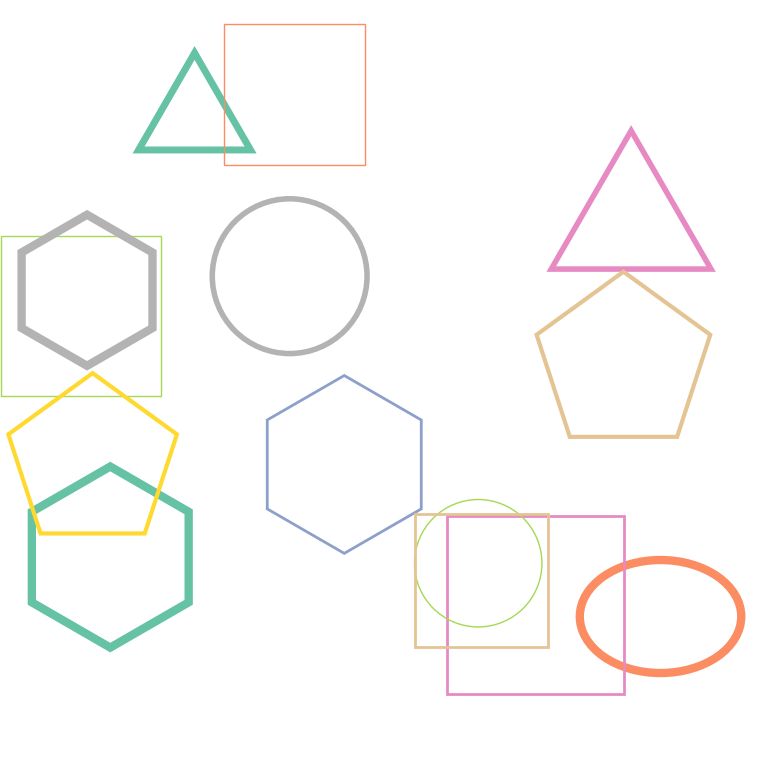[{"shape": "triangle", "thickness": 2.5, "radius": 0.42, "center": [0.253, 0.847]}, {"shape": "hexagon", "thickness": 3, "radius": 0.59, "center": [0.143, 0.277]}, {"shape": "oval", "thickness": 3, "radius": 0.52, "center": [0.858, 0.199]}, {"shape": "square", "thickness": 0.5, "radius": 0.46, "center": [0.382, 0.877]}, {"shape": "hexagon", "thickness": 1, "radius": 0.58, "center": [0.447, 0.397]}, {"shape": "square", "thickness": 1, "radius": 0.58, "center": [0.695, 0.214]}, {"shape": "triangle", "thickness": 2, "radius": 0.6, "center": [0.82, 0.71]}, {"shape": "circle", "thickness": 0.5, "radius": 0.41, "center": [0.621, 0.269]}, {"shape": "square", "thickness": 0.5, "radius": 0.52, "center": [0.105, 0.59]}, {"shape": "pentagon", "thickness": 1.5, "radius": 0.58, "center": [0.12, 0.4]}, {"shape": "square", "thickness": 1, "radius": 0.43, "center": [0.625, 0.246]}, {"shape": "pentagon", "thickness": 1.5, "radius": 0.59, "center": [0.81, 0.529]}, {"shape": "hexagon", "thickness": 3, "radius": 0.49, "center": [0.113, 0.623]}, {"shape": "circle", "thickness": 2, "radius": 0.5, "center": [0.376, 0.641]}]